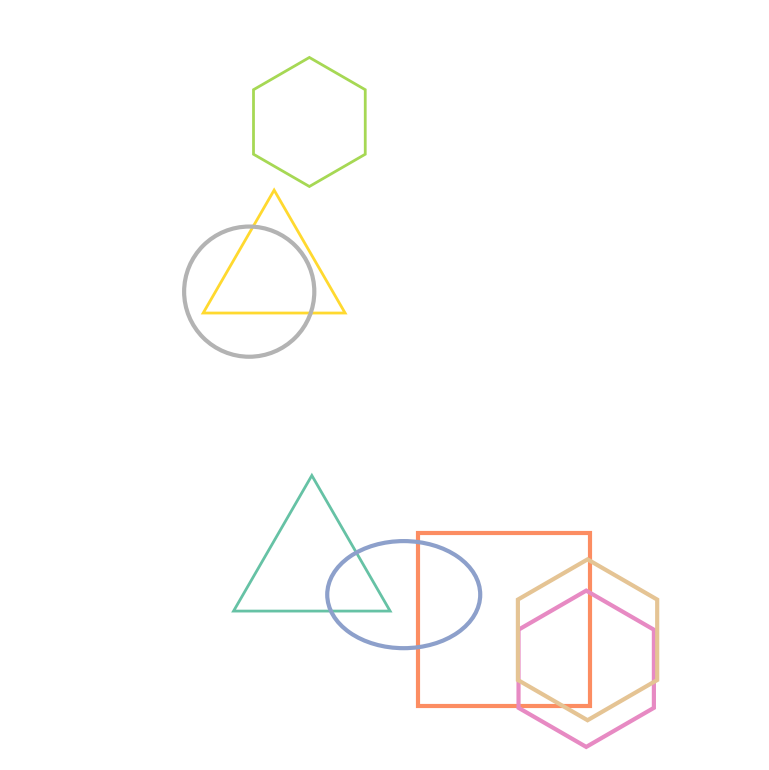[{"shape": "triangle", "thickness": 1, "radius": 0.59, "center": [0.405, 0.265]}, {"shape": "square", "thickness": 1.5, "radius": 0.56, "center": [0.655, 0.196]}, {"shape": "oval", "thickness": 1.5, "radius": 0.5, "center": [0.524, 0.228]}, {"shape": "hexagon", "thickness": 1.5, "radius": 0.51, "center": [0.761, 0.131]}, {"shape": "hexagon", "thickness": 1, "radius": 0.42, "center": [0.402, 0.842]}, {"shape": "triangle", "thickness": 1, "radius": 0.53, "center": [0.356, 0.647]}, {"shape": "hexagon", "thickness": 1.5, "radius": 0.52, "center": [0.763, 0.169]}, {"shape": "circle", "thickness": 1.5, "radius": 0.42, "center": [0.324, 0.621]}]